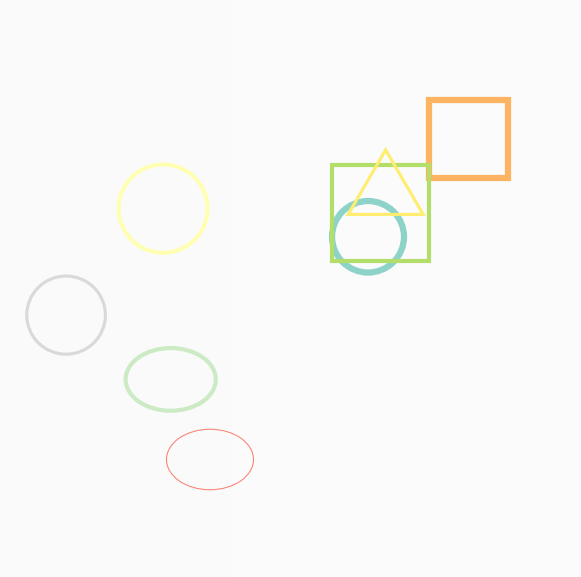[{"shape": "circle", "thickness": 3, "radius": 0.31, "center": [0.633, 0.589]}, {"shape": "circle", "thickness": 2, "radius": 0.38, "center": [0.281, 0.638]}, {"shape": "oval", "thickness": 0.5, "radius": 0.37, "center": [0.361, 0.203]}, {"shape": "square", "thickness": 3, "radius": 0.34, "center": [0.806, 0.759]}, {"shape": "square", "thickness": 2, "radius": 0.42, "center": [0.655, 0.631]}, {"shape": "circle", "thickness": 1.5, "radius": 0.34, "center": [0.114, 0.453]}, {"shape": "oval", "thickness": 2, "radius": 0.39, "center": [0.294, 0.342]}, {"shape": "triangle", "thickness": 1.5, "radius": 0.37, "center": [0.663, 0.665]}]